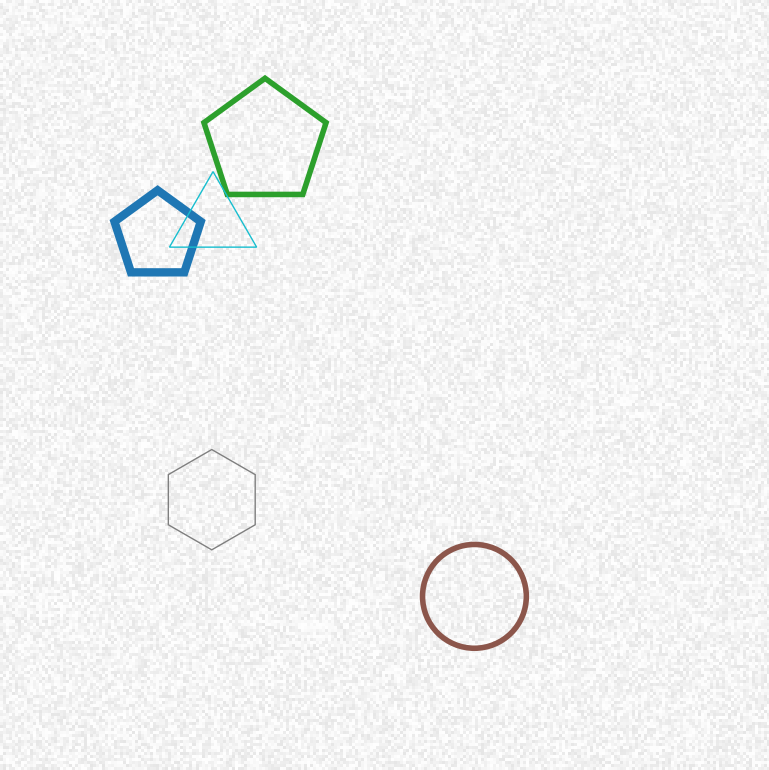[{"shape": "pentagon", "thickness": 3, "radius": 0.29, "center": [0.205, 0.694]}, {"shape": "pentagon", "thickness": 2, "radius": 0.42, "center": [0.344, 0.815]}, {"shape": "circle", "thickness": 2, "radius": 0.34, "center": [0.616, 0.226]}, {"shape": "hexagon", "thickness": 0.5, "radius": 0.33, "center": [0.275, 0.351]}, {"shape": "triangle", "thickness": 0.5, "radius": 0.33, "center": [0.277, 0.712]}]